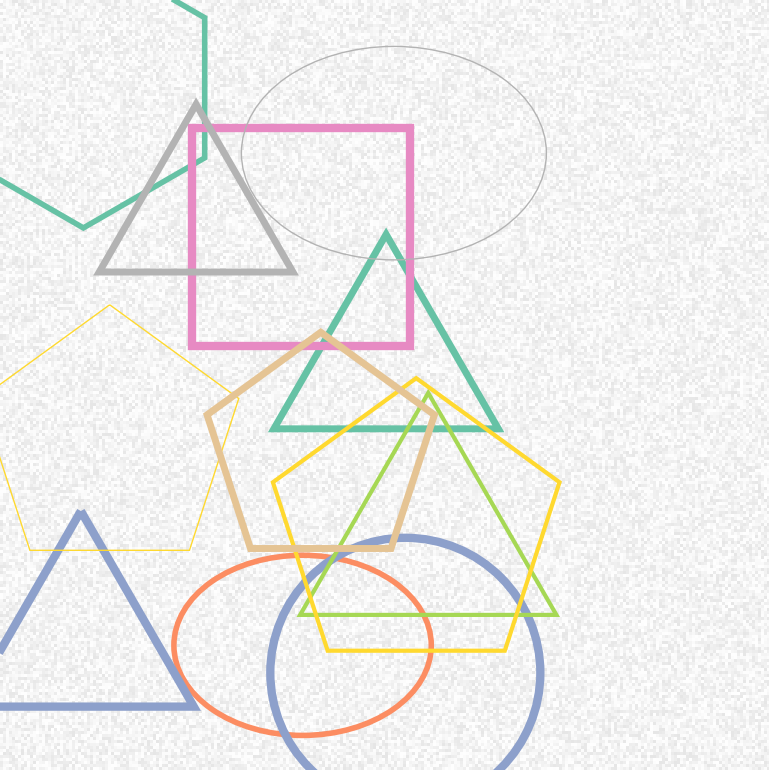[{"shape": "triangle", "thickness": 2.5, "radius": 0.84, "center": [0.501, 0.527]}, {"shape": "hexagon", "thickness": 2, "radius": 0.91, "center": [0.108, 0.886]}, {"shape": "oval", "thickness": 2, "radius": 0.84, "center": [0.393, 0.162]}, {"shape": "circle", "thickness": 3, "radius": 0.88, "center": [0.526, 0.126]}, {"shape": "triangle", "thickness": 3, "radius": 0.85, "center": [0.105, 0.167]}, {"shape": "square", "thickness": 3, "radius": 0.71, "center": [0.391, 0.692]}, {"shape": "triangle", "thickness": 1.5, "radius": 0.96, "center": [0.556, 0.298]}, {"shape": "pentagon", "thickness": 1.5, "radius": 0.98, "center": [0.541, 0.313]}, {"shape": "pentagon", "thickness": 0.5, "radius": 0.88, "center": [0.142, 0.428]}, {"shape": "pentagon", "thickness": 2.5, "radius": 0.78, "center": [0.417, 0.413]}, {"shape": "oval", "thickness": 0.5, "radius": 0.99, "center": [0.512, 0.801]}, {"shape": "triangle", "thickness": 2.5, "radius": 0.73, "center": [0.255, 0.719]}]